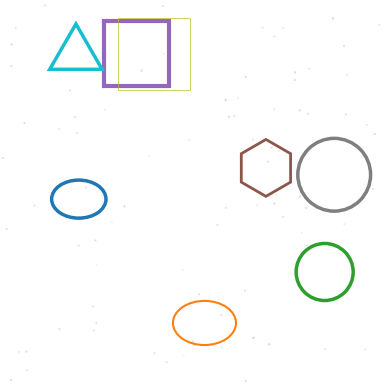[{"shape": "oval", "thickness": 2.5, "radius": 0.35, "center": [0.205, 0.483]}, {"shape": "oval", "thickness": 1.5, "radius": 0.41, "center": [0.531, 0.161]}, {"shape": "circle", "thickness": 2.5, "radius": 0.37, "center": [0.843, 0.294]}, {"shape": "square", "thickness": 3, "radius": 0.42, "center": [0.354, 0.862]}, {"shape": "hexagon", "thickness": 2, "radius": 0.37, "center": [0.691, 0.564]}, {"shape": "circle", "thickness": 2.5, "radius": 0.47, "center": [0.868, 0.546]}, {"shape": "square", "thickness": 0.5, "radius": 0.47, "center": [0.401, 0.861]}, {"shape": "triangle", "thickness": 2.5, "radius": 0.39, "center": [0.197, 0.859]}]